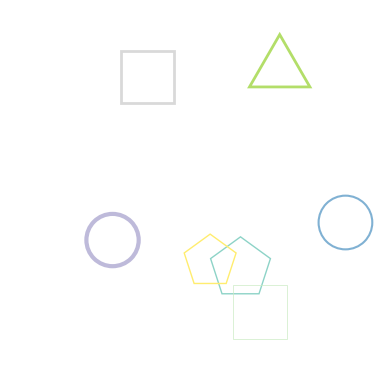[{"shape": "pentagon", "thickness": 1, "radius": 0.41, "center": [0.625, 0.303]}, {"shape": "circle", "thickness": 3, "radius": 0.34, "center": [0.292, 0.376]}, {"shape": "circle", "thickness": 1.5, "radius": 0.35, "center": [0.897, 0.422]}, {"shape": "triangle", "thickness": 2, "radius": 0.45, "center": [0.727, 0.82]}, {"shape": "square", "thickness": 2, "radius": 0.34, "center": [0.383, 0.8]}, {"shape": "square", "thickness": 0.5, "radius": 0.35, "center": [0.676, 0.189]}, {"shape": "pentagon", "thickness": 1, "radius": 0.35, "center": [0.546, 0.321]}]